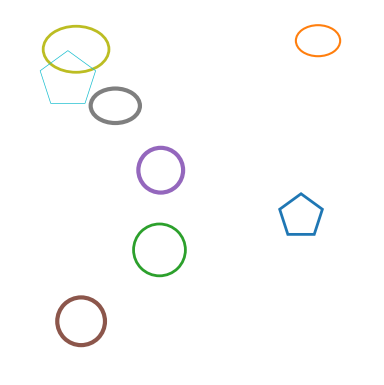[{"shape": "pentagon", "thickness": 2, "radius": 0.29, "center": [0.782, 0.438]}, {"shape": "oval", "thickness": 1.5, "radius": 0.29, "center": [0.826, 0.894]}, {"shape": "circle", "thickness": 2, "radius": 0.34, "center": [0.414, 0.351]}, {"shape": "circle", "thickness": 3, "radius": 0.29, "center": [0.417, 0.558]}, {"shape": "circle", "thickness": 3, "radius": 0.31, "center": [0.211, 0.166]}, {"shape": "oval", "thickness": 3, "radius": 0.32, "center": [0.299, 0.725]}, {"shape": "oval", "thickness": 2, "radius": 0.43, "center": [0.198, 0.872]}, {"shape": "pentagon", "thickness": 0.5, "radius": 0.38, "center": [0.176, 0.793]}]